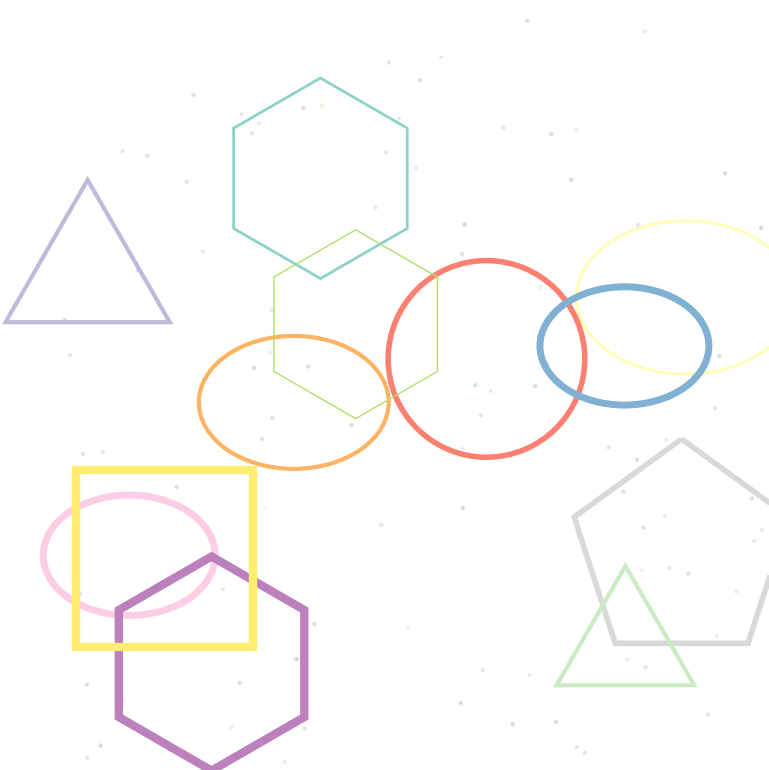[{"shape": "hexagon", "thickness": 1, "radius": 0.65, "center": [0.416, 0.768]}, {"shape": "oval", "thickness": 1, "radius": 0.71, "center": [0.891, 0.614]}, {"shape": "triangle", "thickness": 1.5, "radius": 0.62, "center": [0.114, 0.643]}, {"shape": "circle", "thickness": 2, "radius": 0.64, "center": [0.632, 0.534]}, {"shape": "oval", "thickness": 2.5, "radius": 0.55, "center": [0.811, 0.551]}, {"shape": "oval", "thickness": 1.5, "radius": 0.62, "center": [0.382, 0.477]}, {"shape": "hexagon", "thickness": 0.5, "radius": 0.61, "center": [0.462, 0.579]}, {"shape": "oval", "thickness": 2.5, "radius": 0.56, "center": [0.168, 0.279]}, {"shape": "pentagon", "thickness": 2, "radius": 0.73, "center": [0.885, 0.283]}, {"shape": "hexagon", "thickness": 3, "radius": 0.7, "center": [0.275, 0.138]}, {"shape": "triangle", "thickness": 1.5, "radius": 0.52, "center": [0.812, 0.162]}, {"shape": "square", "thickness": 3, "radius": 0.58, "center": [0.214, 0.274]}]